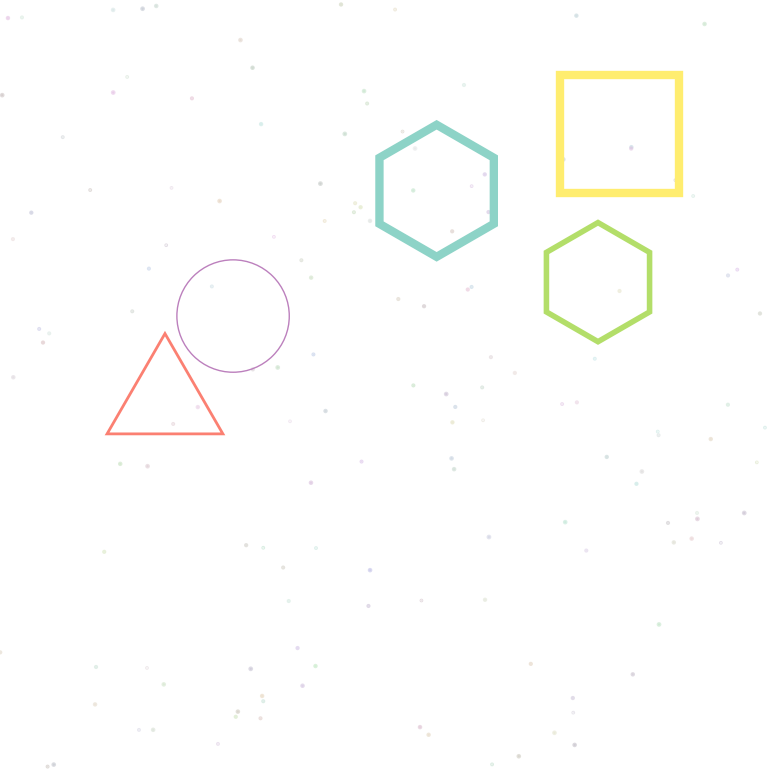[{"shape": "hexagon", "thickness": 3, "radius": 0.43, "center": [0.567, 0.752]}, {"shape": "triangle", "thickness": 1, "radius": 0.43, "center": [0.214, 0.48]}, {"shape": "hexagon", "thickness": 2, "radius": 0.39, "center": [0.777, 0.634]}, {"shape": "circle", "thickness": 0.5, "radius": 0.36, "center": [0.303, 0.59]}, {"shape": "square", "thickness": 3, "radius": 0.38, "center": [0.804, 0.826]}]